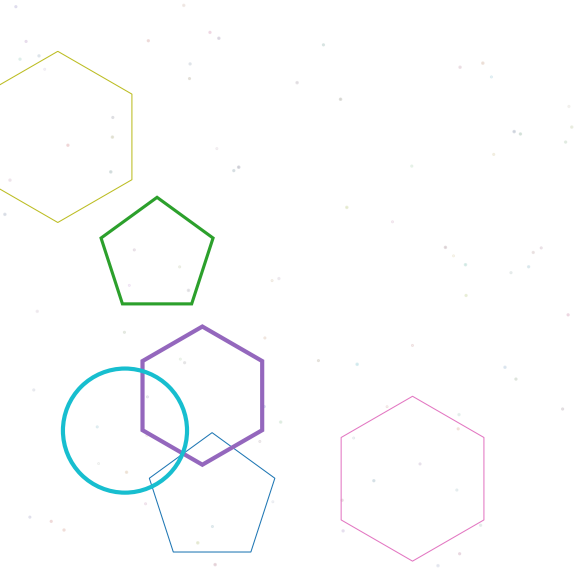[{"shape": "pentagon", "thickness": 0.5, "radius": 0.57, "center": [0.367, 0.136]}, {"shape": "pentagon", "thickness": 1.5, "radius": 0.51, "center": [0.272, 0.555]}, {"shape": "hexagon", "thickness": 2, "radius": 0.6, "center": [0.35, 0.314]}, {"shape": "hexagon", "thickness": 0.5, "radius": 0.71, "center": [0.714, 0.17]}, {"shape": "hexagon", "thickness": 0.5, "radius": 0.74, "center": [0.1, 0.762]}, {"shape": "circle", "thickness": 2, "radius": 0.54, "center": [0.216, 0.254]}]